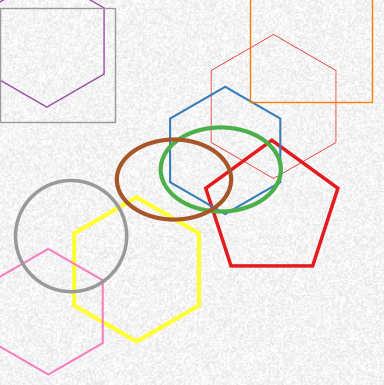[{"shape": "pentagon", "thickness": 2.5, "radius": 0.9, "center": [0.706, 0.455]}, {"shape": "hexagon", "thickness": 0.5, "radius": 0.94, "center": [0.711, 0.723]}, {"shape": "hexagon", "thickness": 1.5, "radius": 0.83, "center": [0.585, 0.609]}, {"shape": "oval", "thickness": 3, "radius": 0.78, "center": [0.573, 0.56]}, {"shape": "hexagon", "thickness": 1, "radius": 0.86, "center": [0.122, 0.893]}, {"shape": "square", "thickness": 1, "radius": 0.79, "center": [0.807, 0.894]}, {"shape": "hexagon", "thickness": 3, "radius": 0.94, "center": [0.355, 0.3]}, {"shape": "oval", "thickness": 3, "radius": 0.74, "center": [0.452, 0.534]}, {"shape": "hexagon", "thickness": 1.5, "radius": 0.82, "center": [0.125, 0.19]}, {"shape": "square", "thickness": 1, "radius": 0.74, "center": [0.149, 0.831]}, {"shape": "circle", "thickness": 2.5, "radius": 0.72, "center": [0.185, 0.387]}]